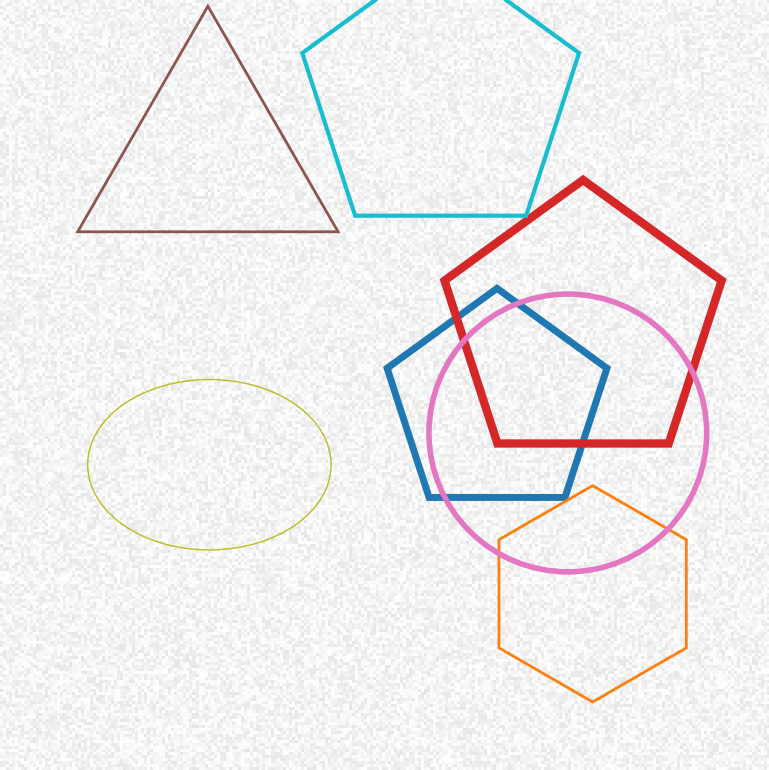[{"shape": "pentagon", "thickness": 2.5, "radius": 0.75, "center": [0.645, 0.475]}, {"shape": "hexagon", "thickness": 1, "radius": 0.7, "center": [0.77, 0.229]}, {"shape": "pentagon", "thickness": 3, "radius": 0.95, "center": [0.757, 0.577]}, {"shape": "triangle", "thickness": 1, "radius": 0.98, "center": [0.27, 0.797]}, {"shape": "circle", "thickness": 2, "radius": 0.9, "center": [0.737, 0.438]}, {"shape": "oval", "thickness": 0.5, "radius": 0.79, "center": [0.272, 0.396]}, {"shape": "pentagon", "thickness": 1.5, "radius": 0.94, "center": [0.572, 0.873]}]